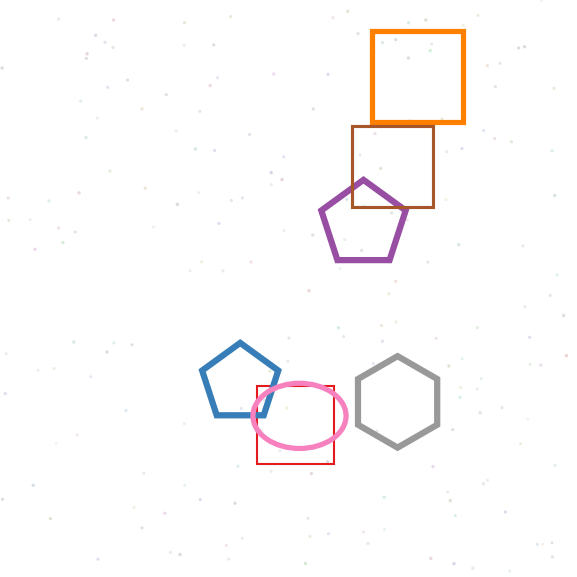[{"shape": "square", "thickness": 1, "radius": 0.33, "center": [0.511, 0.263]}, {"shape": "pentagon", "thickness": 3, "radius": 0.35, "center": [0.416, 0.336]}, {"shape": "pentagon", "thickness": 3, "radius": 0.38, "center": [0.629, 0.611]}, {"shape": "square", "thickness": 2.5, "radius": 0.39, "center": [0.722, 0.867]}, {"shape": "square", "thickness": 1.5, "radius": 0.35, "center": [0.68, 0.711]}, {"shape": "oval", "thickness": 2.5, "radius": 0.4, "center": [0.519, 0.279]}, {"shape": "hexagon", "thickness": 3, "radius": 0.4, "center": [0.688, 0.303]}]